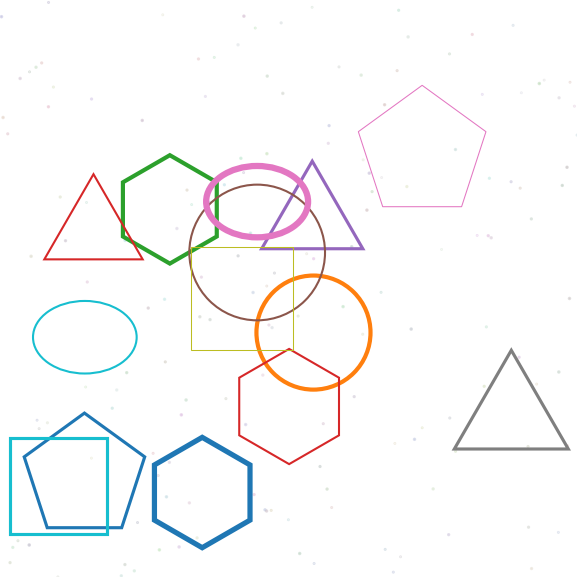[{"shape": "hexagon", "thickness": 2.5, "radius": 0.48, "center": [0.35, 0.146]}, {"shape": "pentagon", "thickness": 1.5, "radius": 0.55, "center": [0.146, 0.174]}, {"shape": "circle", "thickness": 2, "radius": 0.49, "center": [0.543, 0.423]}, {"shape": "hexagon", "thickness": 2, "radius": 0.47, "center": [0.294, 0.637]}, {"shape": "triangle", "thickness": 1, "radius": 0.49, "center": [0.162, 0.599]}, {"shape": "hexagon", "thickness": 1, "radius": 0.5, "center": [0.501, 0.295]}, {"shape": "triangle", "thickness": 1.5, "radius": 0.51, "center": [0.541, 0.619]}, {"shape": "circle", "thickness": 1, "radius": 0.59, "center": [0.445, 0.562]}, {"shape": "oval", "thickness": 3, "radius": 0.44, "center": [0.445, 0.65]}, {"shape": "pentagon", "thickness": 0.5, "radius": 0.58, "center": [0.731, 0.735]}, {"shape": "triangle", "thickness": 1.5, "radius": 0.57, "center": [0.885, 0.279]}, {"shape": "square", "thickness": 0.5, "radius": 0.44, "center": [0.419, 0.482]}, {"shape": "oval", "thickness": 1, "radius": 0.45, "center": [0.147, 0.415]}, {"shape": "square", "thickness": 1.5, "radius": 0.42, "center": [0.101, 0.157]}]